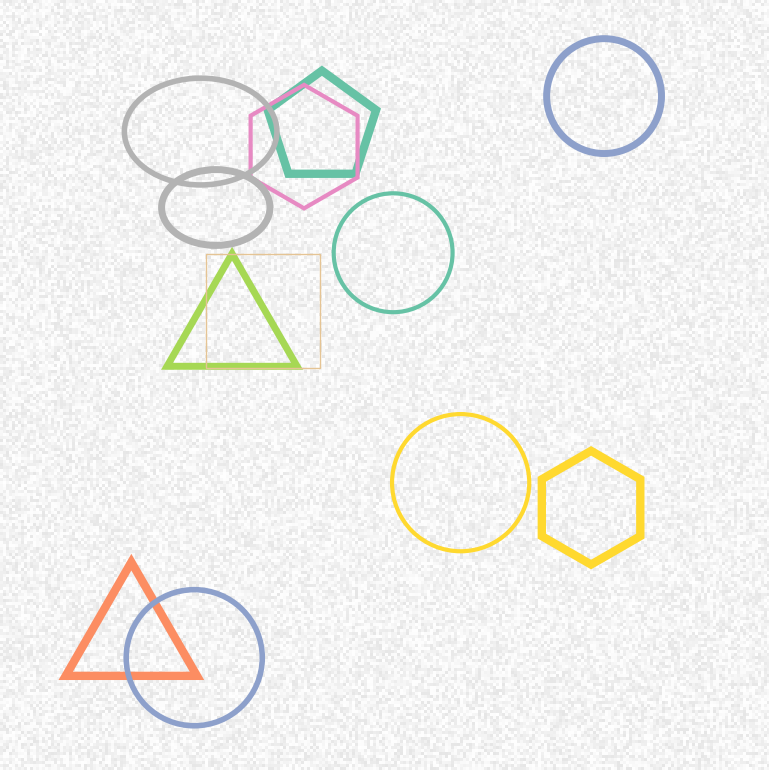[{"shape": "pentagon", "thickness": 3, "radius": 0.37, "center": [0.418, 0.834]}, {"shape": "circle", "thickness": 1.5, "radius": 0.39, "center": [0.511, 0.672]}, {"shape": "triangle", "thickness": 3, "radius": 0.49, "center": [0.171, 0.171]}, {"shape": "circle", "thickness": 2.5, "radius": 0.37, "center": [0.785, 0.875]}, {"shape": "circle", "thickness": 2, "radius": 0.44, "center": [0.252, 0.146]}, {"shape": "hexagon", "thickness": 1.5, "radius": 0.4, "center": [0.395, 0.81]}, {"shape": "triangle", "thickness": 2.5, "radius": 0.49, "center": [0.301, 0.573]}, {"shape": "hexagon", "thickness": 3, "radius": 0.37, "center": [0.768, 0.341]}, {"shape": "circle", "thickness": 1.5, "radius": 0.45, "center": [0.598, 0.373]}, {"shape": "square", "thickness": 0.5, "radius": 0.37, "center": [0.342, 0.596]}, {"shape": "oval", "thickness": 2.5, "radius": 0.35, "center": [0.28, 0.73]}, {"shape": "oval", "thickness": 2, "radius": 0.5, "center": [0.261, 0.829]}]